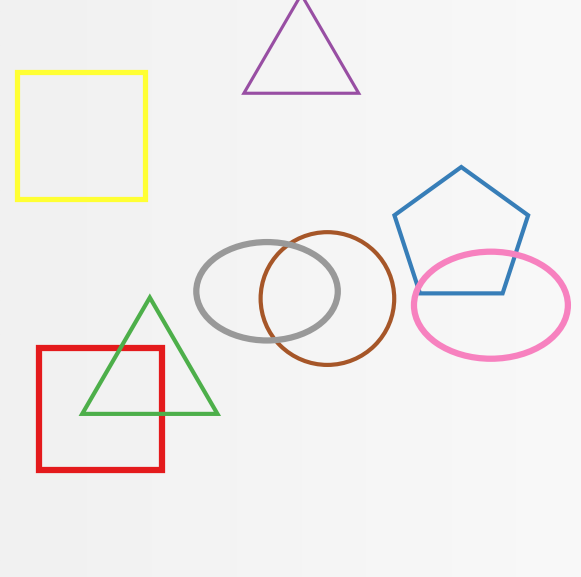[{"shape": "square", "thickness": 3, "radius": 0.53, "center": [0.173, 0.291]}, {"shape": "pentagon", "thickness": 2, "radius": 0.6, "center": [0.794, 0.589]}, {"shape": "triangle", "thickness": 2, "radius": 0.67, "center": [0.258, 0.35]}, {"shape": "triangle", "thickness": 1.5, "radius": 0.57, "center": [0.518, 0.895]}, {"shape": "square", "thickness": 2.5, "radius": 0.55, "center": [0.14, 0.764]}, {"shape": "circle", "thickness": 2, "radius": 0.57, "center": [0.563, 0.482]}, {"shape": "oval", "thickness": 3, "radius": 0.66, "center": [0.845, 0.471]}, {"shape": "oval", "thickness": 3, "radius": 0.61, "center": [0.459, 0.495]}]